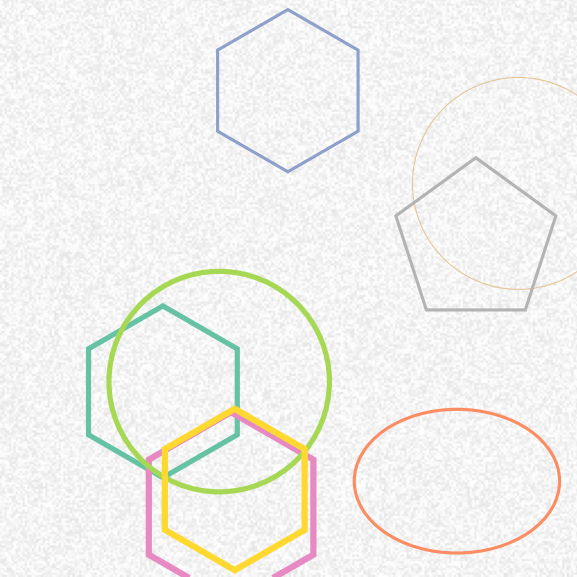[{"shape": "hexagon", "thickness": 2.5, "radius": 0.74, "center": [0.282, 0.321]}, {"shape": "oval", "thickness": 1.5, "radius": 0.89, "center": [0.791, 0.166]}, {"shape": "hexagon", "thickness": 1.5, "radius": 0.7, "center": [0.498, 0.842]}, {"shape": "hexagon", "thickness": 3, "radius": 0.82, "center": [0.4, 0.121]}, {"shape": "circle", "thickness": 2.5, "radius": 0.95, "center": [0.38, 0.338]}, {"shape": "hexagon", "thickness": 3, "radius": 0.7, "center": [0.406, 0.152]}, {"shape": "circle", "thickness": 0.5, "radius": 0.92, "center": [0.898, 0.682]}, {"shape": "pentagon", "thickness": 1.5, "radius": 0.73, "center": [0.824, 0.58]}]